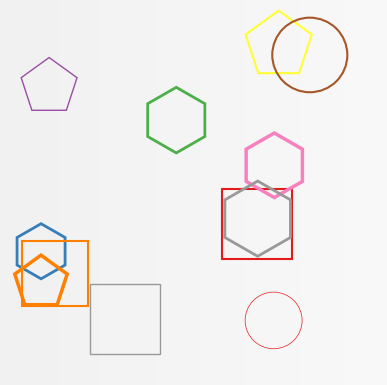[{"shape": "circle", "thickness": 0.5, "radius": 0.37, "center": [0.706, 0.168]}, {"shape": "square", "thickness": 1.5, "radius": 0.45, "center": [0.663, 0.419]}, {"shape": "hexagon", "thickness": 2, "radius": 0.36, "center": [0.106, 0.347]}, {"shape": "hexagon", "thickness": 2, "radius": 0.43, "center": [0.455, 0.688]}, {"shape": "pentagon", "thickness": 1, "radius": 0.38, "center": [0.127, 0.775]}, {"shape": "square", "thickness": 1.5, "radius": 0.42, "center": [0.142, 0.289]}, {"shape": "pentagon", "thickness": 2.5, "radius": 0.36, "center": [0.106, 0.266]}, {"shape": "pentagon", "thickness": 1.5, "radius": 0.45, "center": [0.719, 0.883]}, {"shape": "circle", "thickness": 1.5, "radius": 0.48, "center": [0.799, 0.857]}, {"shape": "hexagon", "thickness": 2.5, "radius": 0.42, "center": [0.708, 0.571]}, {"shape": "square", "thickness": 1, "radius": 0.45, "center": [0.324, 0.171]}, {"shape": "hexagon", "thickness": 2, "radius": 0.49, "center": [0.665, 0.432]}]